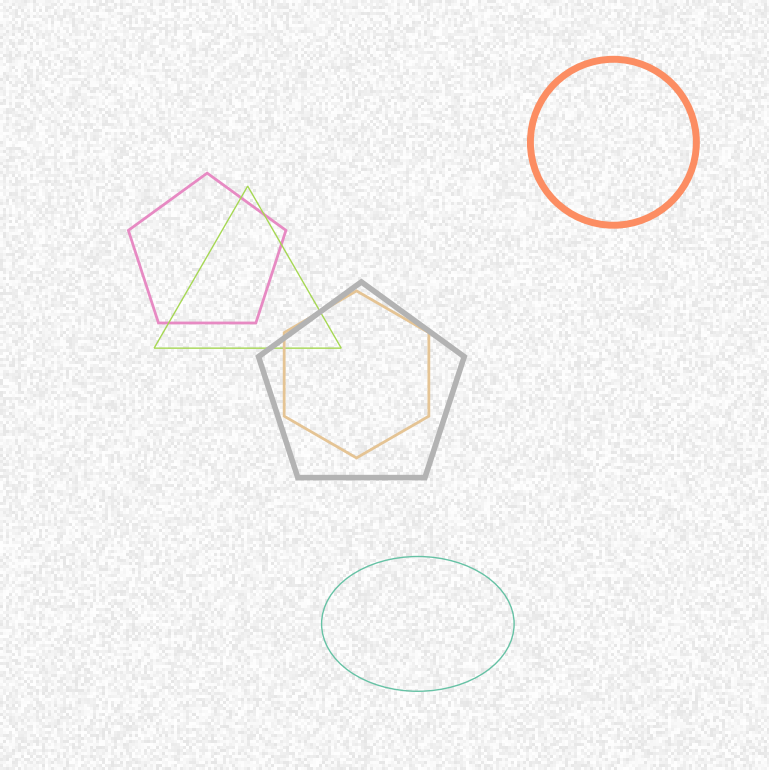[{"shape": "oval", "thickness": 0.5, "radius": 0.63, "center": [0.543, 0.19]}, {"shape": "circle", "thickness": 2.5, "radius": 0.54, "center": [0.797, 0.815]}, {"shape": "pentagon", "thickness": 1, "radius": 0.54, "center": [0.269, 0.668]}, {"shape": "triangle", "thickness": 0.5, "radius": 0.7, "center": [0.322, 0.618]}, {"shape": "hexagon", "thickness": 1, "radius": 0.54, "center": [0.463, 0.514]}, {"shape": "pentagon", "thickness": 2, "radius": 0.7, "center": [0.469, 0.493]}]